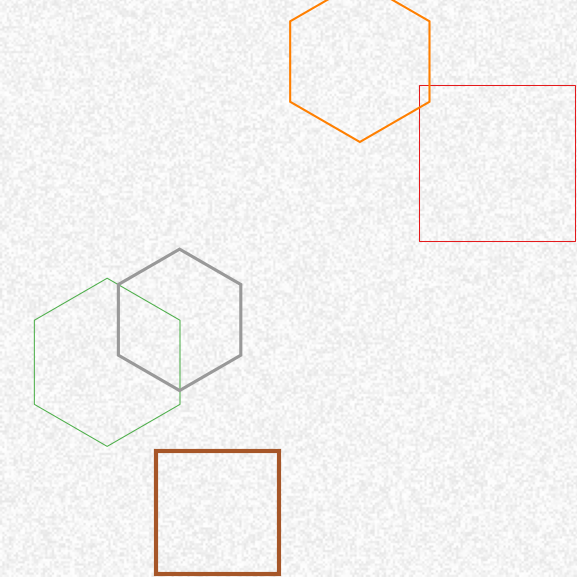[{"shape": "square", "thickness": 0.5, "radius": 0.67, "center": [0.861, 0.717]}, {"shape": "hexagon", "thickness": 0.5, "radius": 0.73, "center": [0.186, 0.372]}, {"shape": "hexagon", "thickness": 1, "radius": 0.7, "center": [0.623, 0.893]}, {"shape": "square", "thickness": 2, "radius": 0.53, "center": [0.376, 0.111]}, {"shape": "hexagon", "thickness": 1.5, "radius": 0.61, "center": [0.311, 0.445]}]